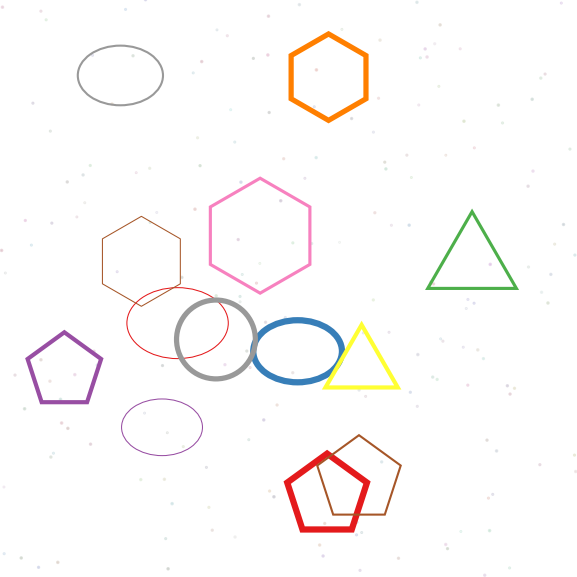[{"shape": "oval", "thickness": 0.5, "radius": 0.44, "center": [0.308, 0.44]}, {"shape": "pentagon", "thickness": 3, "radius": 0.36, "center": [0.566, 0.141]}, {"shape": "oval", "thickness": 3, "radius": 0.38, "center": [0.515, 0.391]}, {"shape": "triangle", "thickness": 1.5, "radius": 0.44, "center": [0.817, 0.544]}, {"shape": "pentagon", "thickness": 2, "radius": 0.33, "center": [0.111, 0.357]}, {"shape": "oval", "thickness": 0.5, "radius": 0.35, "center": [0.281, 0.259]}, {"shape": "hexagon", "thickness": 2.5, "radius": 0.37, "center": [0.569, 0.866]}, {"shape": "triangle", "thickness": 2, "radius": 0.36, "center": [0.626, 0.364]}, {"shape": "hexagon", "thickness": 0.5, "radius": 0.39, "center": [0.245, 0.547]}, {"shape": "pentagon", "thickness": 1, "radius": 0.38, "center": [0.622, 0.17]}, {"shape": "hexagon", "thickness": 1.5, "radius": 0.5, "center": [0.45, 0.591]}, {"shape": "circle", "thickness": 2.5, "radius": 0.34, "center": [0.374, 0.411]}, {"shape": "oval", "thickness": 1, "radius": 0.37, "center": [0.208, 0.868]}]